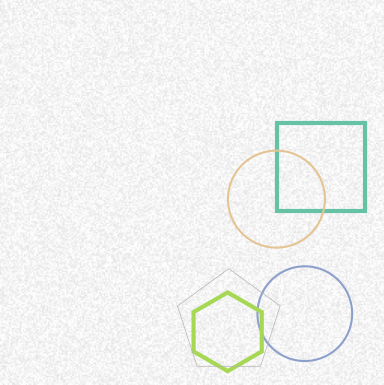[{"shape": "square", "thickness": 3, "radius": 0.57, "center": [0.833, 0.566]}, {"shape": "circle", "thickness": 1.5, "radius": 0.62, "center": [0.792, 0.185]}, {"shape": "hexagon", "thickness": 3, "radius": 0.51, "center": [0.591, 0.138]}, {"shape": "circle", "thickness": 1.5, "radius": 0.63, "center": [0.718, 0.483]}, {"shape": "pentagon", "thickness": 0.5, "radius": 0.7, "center": [0.594, 0.162]}]